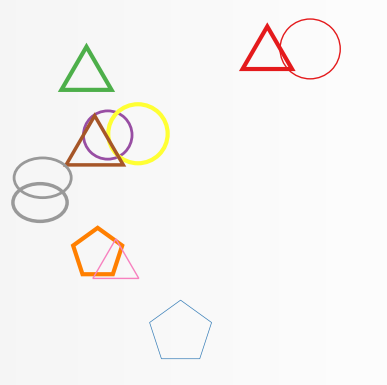[{"shape": "triangle", "thickness": 3, "radius": 0.37, "center": [0.69, 0.858]}, {"shape": "circle", "thickness": 1, "radius": 0.39, "center": [0.8, 0.873]}, {"shape": "pentagon", "thickness": 0.5, "radius": 0.42, "center": [0.466, 0.136]}, {"shape": "triangle", "thickness": 3, "radius": 0.37, "center": [0.223, 0.804]}, {"shape": "circle", "thickness": 2, "radius": 0.31, "center": [0.278, 0.649]}, {"shape": "pentagon", "thickness": 3, "radius": 0.33, "center": [0.252, 0.342]}, {"shape": "circle", "thickness": 3, "radius": 0.38, "center": [0.356, 0.653]}, {"shape": "triangle", "thickness": 2.5, "radius": 0.43, "center": [0.244, 0.614]}, {"shape": "triangle", "thickness": 1, "radius": 0.34, "center": [0.299, 0.311]}, {"shape": "oval", "thickness": 2, "radius": 0.37, "center": [0.11, 0.538]}, {"shape": "oval", "thickness": 2.5, "radius": 0.35, "center": [0.103, 0.474]}]